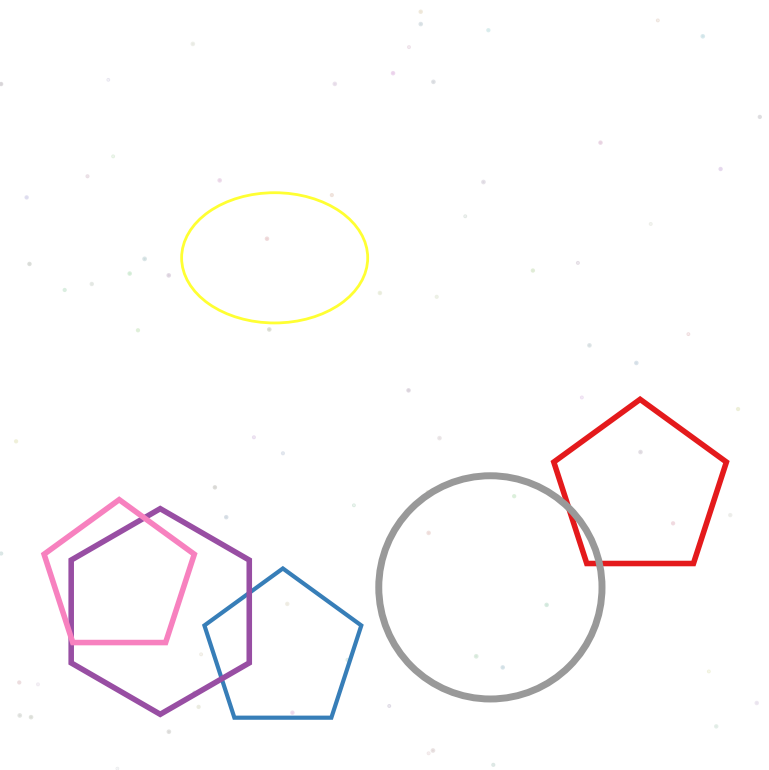[{"shape": "pentagon", "thickness": 2, "radius": 0.59, "center": [0.831, 0.364]}, {"shape": "pentagon", "thickness": 1.5, "radius": 0.54, "center": [0.367, 0.155]}, {"shape": "hexagon", "thickness": 2, "radius": 0.67, "center": [0.208, 0.206]}, {"shape": "oval", "thickness": 1, "radius": 0.6, "center": [0.357, 0.665]}, {"shape": "pentagon", "thickness": 2, "radius": 0.51, "center": [0.155, 0.249]}, {"shape": "circle", "thickness": 2.5, "radius": 0.72, "center": [0.637, 0.237]}]